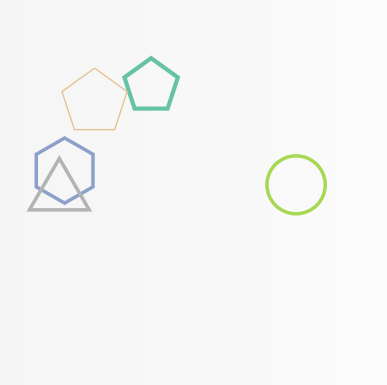[{"shape": "pentagon", "thickness": 3, "radius": 0.36, "center": [0.39, 0.777]}, {"shape": "hexagon", "thickness": 2.5, "radius": 0.42, "center": [0.167, 0.557]}, {"shape": "circle", "thickness": 2.5, "radius": 0.38, "center": [0.764, 0.52]}, {"shape": "pentagon", "thickness": 1, "radius": 0.44, "center": [0.244, 0.735]}, {"shape": "triangle", "thickness": 2.5, "radius": 0.45, "center": [0.153, 0.499]}]